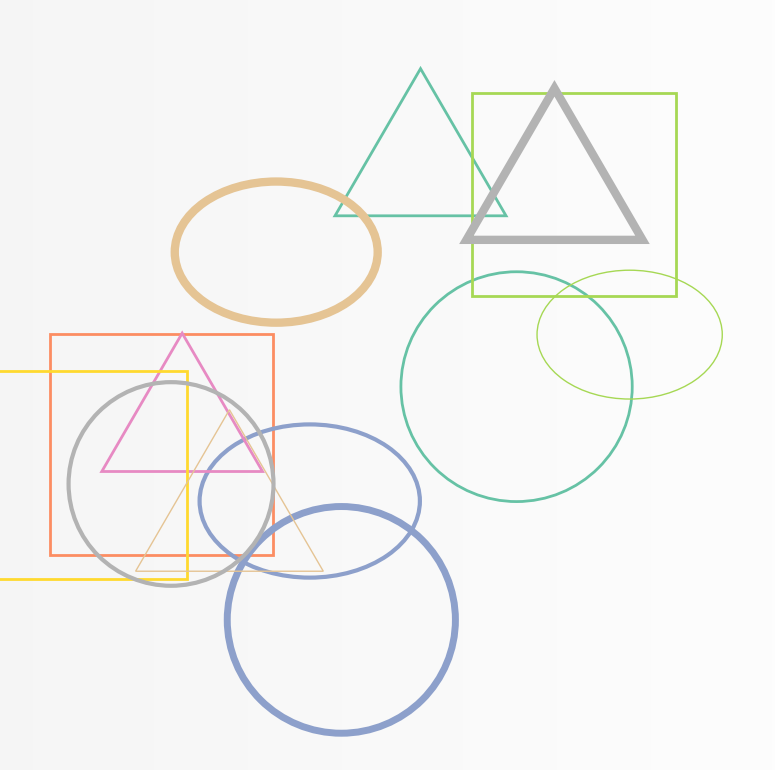[{"shape": "triangle", "thickness": 1, "radius": 0.64, "center": [0.543, 0.783]}, {"shape": "circle", "thickness": 1, "radius": 0.75, "center": [0.667, 0.498]}, {"shape": "square", "thickness": 1, "radius": 0.72, "center": [0.208, 0.422]}, {"shape": "oval", "thickness": 1.5, "radius": 0.71, "center": [0.4, 0.349]}, {"shape": "circle", "thickness": 2.5, "radius": 0.74, "center": [0.44, 0.195]}, {"shape": "triangle", "thickness": 1, "radius": 0.6, "center": [0.235, 0.448]}, {"shape": "oval", "thickness": 0.5, "radius": 0.6, "center": [0.812, 0.565]}, {"shape": "square", "thickness": 1, "radius": 0.66, "center": [0.741, 0.747]}, {"shape": "square", "thickness": 1, "radius": 0.67, "center": [0.106, 0.383]}, {"shape": "oval", "thickness": 3, "radius": 0.65, "center": [0.356, 0.673]}, {"shape": "triangle", "thickness": 0.5, "radius": 0.7, "center": [0.296, 0.328]}, {"shape": "circle", "thickness": 1.5, "radius": 0.66, "center": [0.221, 0.371]}, {"shape": "triangle", "thickness": 3, "radius": 0.66, "center": [0.715, 0.754]}]